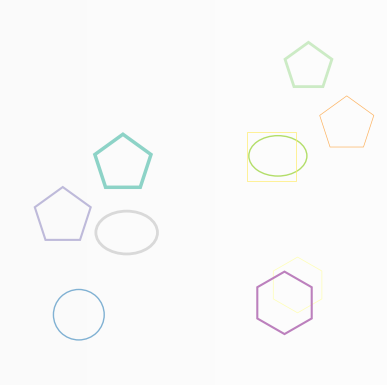[{"shape": "pentagon", "thickness": 2.5, "radius": 0.38, "center": [0.317, 0.575]}, {"shape": "hexagon", "thickness": 0.5, "radius": 0.36, "center": [0.768, 0.26]}, {"shape": "pentagon", "thickness": 1.5, "radius": 0.38, "center": [0.162, 0.438]}, {"shape": "circle", "thickness": 1, "radius": 0.33, "center": [0.203, 0.183]}, {"shape": "pentagon", "thickness": 0.5, "radius": 0.37, "center": [0.895, 0.678]}, {"shape": "oval", "thickness": 1, "radius": 0.37, "center": [0.717, 0.595]}, {"shape": "oval", "thickness": 2, "radius": 0.4, "center": [0.327, 0.396]}, {"shape": "hexagon", "thickness": 1.5, "radius": 0.41, "center": [0.734, 0.213]}, {"shape": "pentagon", "thickness": 2, "radius": 0.32, "center": [0.796, 0.826]}, {"shape": "square", "thickness": 0.5, "radius": 0.32, "center": [0.701, 0.594]}]